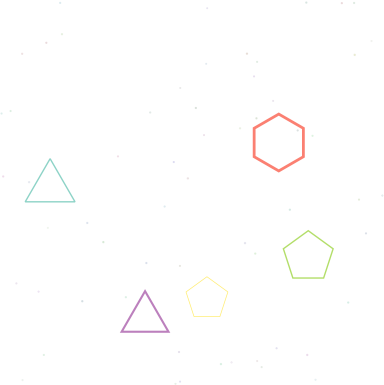[{"shape": "triangle", "thickness": 1, "radius": 0.37, "center": [0.13, 0.513]}, {"shape": "hexagon", "thickness": 2, "radius": 0.37, "center": [0.724, 0.63]}, {"shape": "pentagon", "thickness": 1, "radius": 0.34, "center": [0.801, 0.333]}, {"shape": "triangle", "thickness": 1.5, "radius": 0.35, "center": [0.377, 0.173]}, {"shape": "pentagon", "thickness": 0.5, "radius": 0.29, "center": [0.538, 0.224]}]